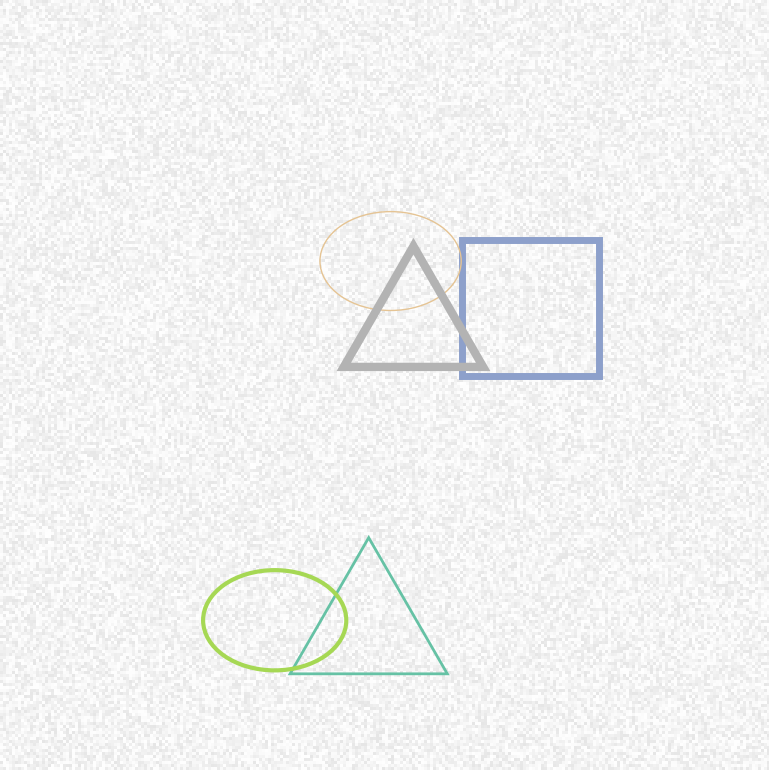[{"shape": "triangle", "thickness": 1, "radius": 0.59, "center": [0.479, 0.184]}, {"shape": "square", "thickness": 2.5, "radius": 0.44, "center": [0.689, 0.6]}, {"shape": "oval", "thickness": 1.5, "radius": 0.46, "center": [0.357, 0.194]}, {"shape": "oval", "thickness": 0.5, "radius": 0.46, "center": [0.507, 0.661]}, {"shape": "triangle", "thickness": 3, "radius": 0.52, "center": [0.537, 0.576]}]